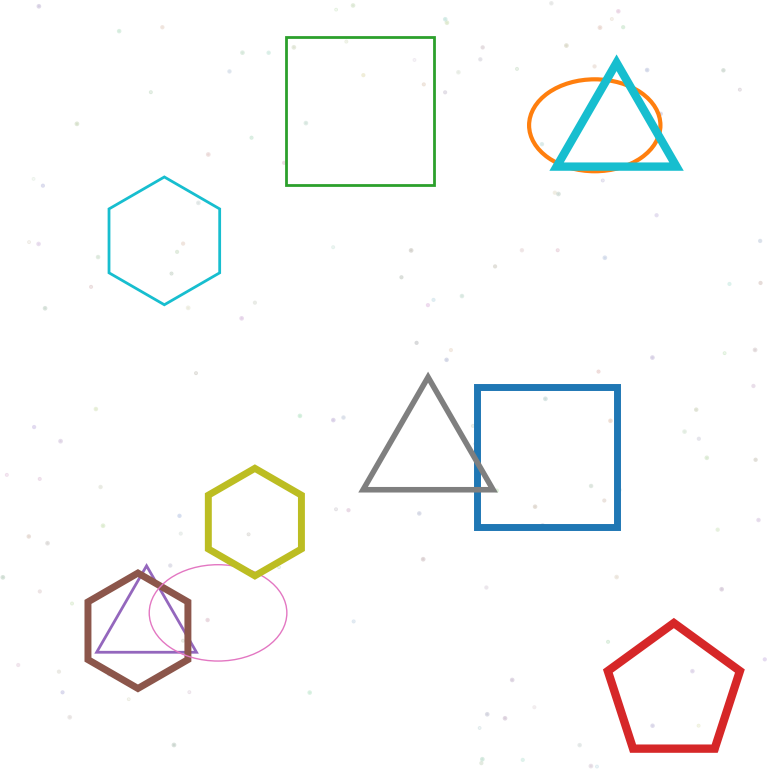[{"shape": "square", "thickness": 2.5, "radius": 0.45, "center": [0.71, 0.407]}, {"shape": "oval", "thickness": 1.5, "radius": 0.43, "center": [0.772, 0.837]}, {"shape": "square", "thickness": 1, "radius": 0.48, "center": [0.468, 0.856]}, {"shape": "pentagon", "thickness": 3, "radius": 0.45, "center": [0.875, 0.101]}, {"shape": "triangle", "thickness": 1, "radius": 0.37, "center": [0.19, 0.19]}, {"shape": "hexagon", "thickness": 2.5, "radius": 0.37, "center": [0.179, 0.181]}, {"shape": "oval", "thickness": 0.5, "radius": 0.45, "center": [0.283, 0.204]}, {"shape": "triangle", "thickness": 2, "radius": 0.49, "center": [0.556, 0.413]}, {"shape": "hexagon", "thickness": 2.5, "radius": 0.35, "center": [0.331, 0.322]}, {"shape": "hexagon", "thickness": 1, "radius": 0.41, "center": [0.213, 0.687]}, {"shape": "triangle", "thickness": 3, "radius": 0.45, "center": [0.801, 0.829]}]